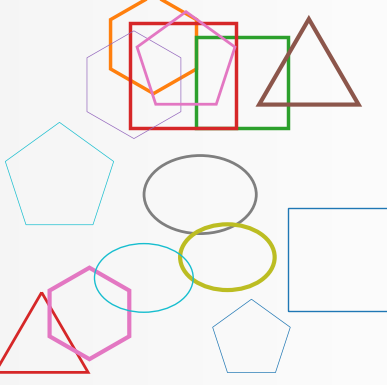[{"shape": "pentagon", "thickness": 0.5, "radius": 0.53, "center": [0.649, 0.117]}, {"shape": "square", "thickness": 1, "radius": 0.67, "center": [0.878, 0.327]}, {"shape": "hexagon", "thickness": 2.5, "radius": 0.64, "center": [0.396, 0.885]}, {"shape": "square", "thickness": 2.5, "radius": 0.59, "center": [0.624, 0.786]}, {"shape": "square", "thickness": 2.5, "radius": 0.68, "center": [0.473, 0.804]}, {"shape": "triangle", "thickness": 2, "radius": 0.69, "center": [0.108, 0.102]}, {"shape": "hexagon", "thickness": 0.5, "radius": 0.7, "center": [0.346, 0.78]}, {"shape": "triangle", "thickness": 3, "radius": 0.74, "center": [0.797, 0.802]}, {"shape": "hexagon", "thickness": 3, "radius": 0.59, "center": [0.231, 0.186]}, {"shape": "pentagon", "thickness": 2, "radius": 0.66, "center": [0.48, 0.837]}, {"shape": "oval", "thickness": 2, "radius": 0.72, "center": [0.517, 0.495]}, {"shape": "oval", "thickness": 3, "radius": 0.61, "center": [0.587, 0.332]}, {"shape": "pentagon", "thickness": 0.5, "radius": 0.74, "center": [0.154, 0.535]}, {"shape": "oval", "thickness": 1, "radius": 0.64, "center": [0.371, 0.278]}]